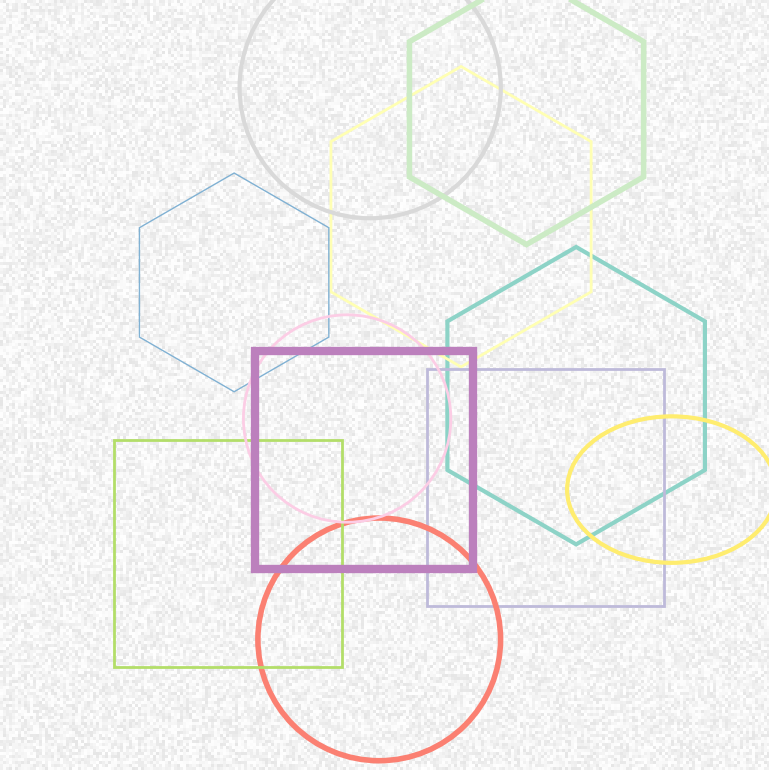[{"shape": "hexagon", "thickness": 1.5, "radius": 0.97, "center": [0.748, 0.486]}, {"shape": "hexagon", "thickness": 1, "radius": 0.98, "center": [0.599, 0.719]}, {"shape": "square", "thickness": 1, "radius": 0.77, "center": [0.708, 0.366]}, {"shape": "circle", "thickness": 2, "radius": 0.79, "center": [0.493, 0.17]}, {"shape": "hexagon", "thickness": 0.5, "radius": 0.71, "center": [0.304, 0.633]}, {"shape": "square", "thickness": 1, "radius": 0.74, "center": [0.296, 0.281]}, {"shape": "circle", "thickness": 1, "radius": 0.67, "center": [0.451, 0.456]}, {"shape": "circle", "thickness": 1.5, "radius": 0.85, "center": [0.481, 0.886]}, {"shape": "square", "thickness": 3, "radius": 0.71, "center": [0.472, 0.402]}, {"shape": "hexagon", "thickness": 2, "radius": 0.88, "center": [0.684, 0.858]}, {"shape": "oval", "thickness": 1.5, "radius": 0.68, "center": [0.872, 0.364]}]